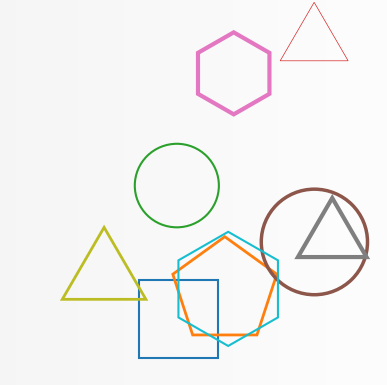[{"shape": "square", "thickness": 1.5, "radius": 0.51, "center": [0.461, 0.171]}, {"shape": "pentagon", "thickness": 2, "radius": 0.71, "center": [0.58, 0.244]}, {"shape": "circle", "thickness": 1.5, "radius": 0.54, "center": [0.456, 0.518]}, {"shape": "triangle", "thickness": 0.5, "radius": 0.51, "center": [0.811, 0.893]}, {"shape": "circle", "thickness": 2.5, "radius": 0.69, "center": [0.811, 0.372]}, {"shape": "hexagon", "thickness": 3, "radius": 0.53, "center": [0.603, 0.81]}, {"shape": "triangle", "thickness": 3, "radius": 0.51, "center": [0.857, 0.383]}, {"shape": "triangle", "thickness": 2, "radius": 0.62, "center": [0.269, 0.285]}, {"shape": "hexagon", "thickness": 1.5, "radius": 0.74, "center": [0.589, 0.25]}]